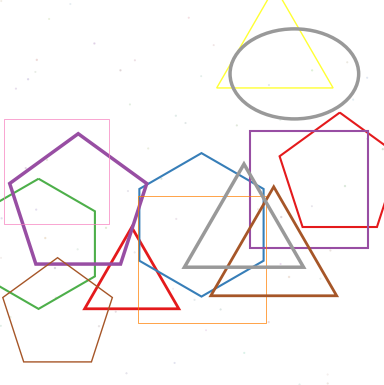[{"shape": "pentagon", "thickness": 1.5, "radius": 0.82, "center": [0.883, 0.543]}, {"shape": "triangle", "thickness": 2, "radius": 0.71, "center": [0.342, 0.269]}, {"shape": "hexagon", "thickness": 1.5, "radius": 0.93, "center": [0.523, 0.416]}, {"shape": "hexagon", "thickness": 1.5, "radius": 0.85, "center": [0.1, 0.367]}, {"shape": "pentagon", "thickness": 2.5, "radius": 0.94, "center": [0.203, 0.466]}, {"shape": "square", "thickness": 1.5, "radius": 0.76, "center": [0.802, 0.508]}, {"shape": "square", "thickness": 0.5, "radius": 0.83, "center": [0.525, 0.326]}, {"shape": "triangle", "thickness": 1, "radius": 0.87, "center": [0.714, 0.859]}, {"shape": "pentagon", "thickness": 1, "radius": 0.75, "center": [0.15, 0.181]}, {"shape": "triangle", "thickness": 2, "radius": 0.94, "center": [0.711, 0.326]}, {"shape": "square", "thickness": 0.5, "radius": 0.68, "center": [0.148, 0.555]}, {"shape": "triangle", "thickness": 2.5, "radius": 0.89, "center": [0.634, 0.395]}, {"shape": "oval", "thickness": 2.5, "radius": 0.84, "center": [0.765, 0.808]}]